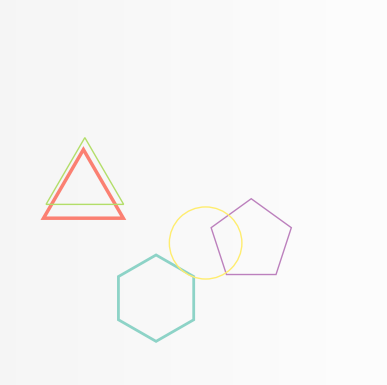[{"shape": "hexagon", "thickness": 2, "radius": 0.56, "center": [0.403, 0.226]}, {"shape": "triangle", "thickness": 2.5, "radius": 0.59, "center": [0.215, 0.493]}, {"shape": "triangle", "thickness": 1, "radius": 0.58, "center": [0.219, 0.527]}, {"shape": "pentagon", "thickness": 1, "radius": 0.54, "center": [0.648, 0.375]}, {"shape": "circle", "thickness": 1, "radius": 0.47, "center": [0.531, 0.369]}]